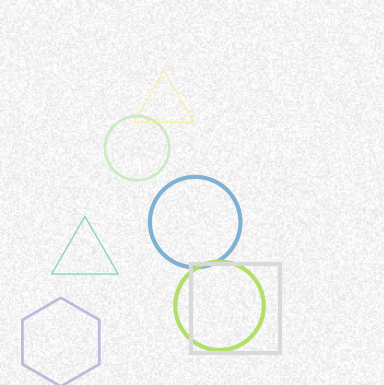[{"shape": "triangle", "thickness": 1, "radius": 0.5, "center": [0.221, 0.338]}, {"shape": "hexagon", "thickness": 2, "radius": 0.58, "center": [0.158, 0.111]}, {"shape": "circle", "thickness": 3, "radius": 0.59, "center": [0.507, 0.423]}, {"shape": "circle", "thickness": 3, "radius": 0.57, "center": [0.57, 0.206]}, {"shape": "square", "thickness": 3, "radius": 0.58, "center": [0.611, 0.199]}, {"shape": "circle", "thickness": 2, "radius": 0.42, "center": [0.356, 0.615]}, {"shape": "triangle", "thickness": 0.5, "radius": 0.45, "center": [0.426, 0.727]}]